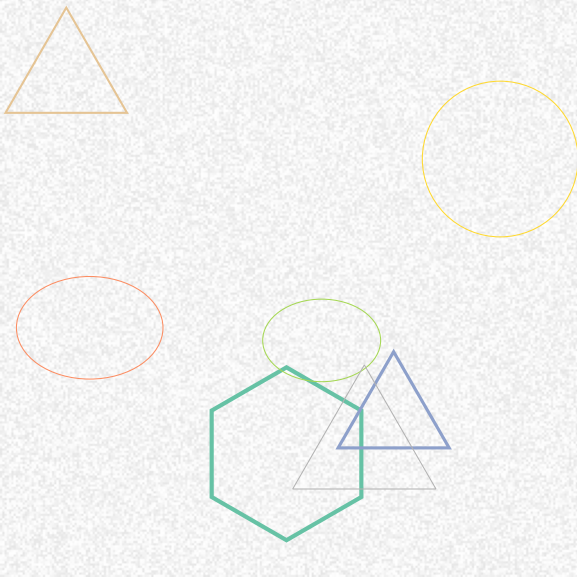[{"shape": "hexagon", "thickness": 2, "radius": 0.75, "center": [0.496, 0.213]}, {"shape": "oval", "thickness": 0.5, "radius": 0.63, "center": [0.155, 0.432]}, {"shape": "triangle", "thickness": 1.5, "radius": 0.55, "center": [0.682, 0.279]}, {"shape": "oval", "thickness": 0.5, "radius": 0.51, "center": [0.557, 0.41]}, {"shape": "circle", "thickness": 0.5, "radius": 0.67, "center": [0.866, 0.724]}, {"shape": "triangle", "thickness": 1, "radius": 0.61, "center": [0.115, 0.864]}, {"shape": "triangle", "thickness": 0.5, "radius": 0.72, "center": [0.631, 0.224]}]